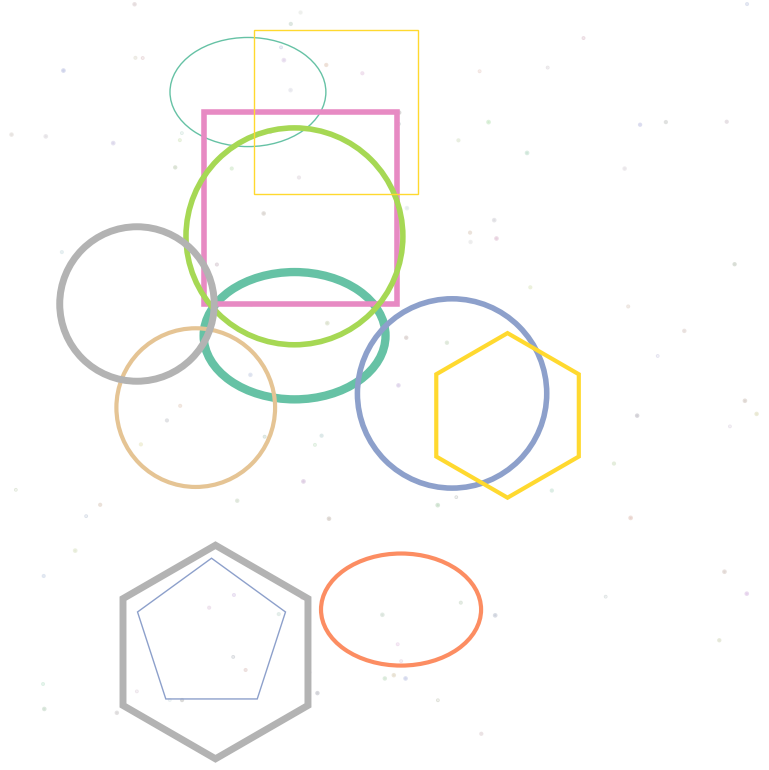[{"shape": "oval", "thickness": 0.5, "radius": 0.51, "center": [0.322, 0.88]}, {"shape": "oval", "thickness": 3, "radius": 0.59, "center": [0.383, 0.564]}, {"shape": "oval", "thickness": 1.5, "radius": 0.52, "center": [0.521, 0.208]}, {"shape": "circle", "thickness": 2, "radius": 0.61, "center": [0.587, 0.489]}, {"shape": "pentagon", "thickness": 0.5, "radius": 0.51, "center": [0.275, 0.174]}, {"shape": "square", "thickness": 2, "radius": 0.63, "center": [0.39, 0.73]}, {"shape": "circle", "thickness": 2, "radius": 0.7, "center": [0.382, 0.693]}, {"shape": "hexagon", "thickness": 1.5, "radius": 0.53, "center": [0.659, 0.461]}, {"shape": "square", "thickness": 0.5, "radius": 0.53, "center": [0.436, 0.854]}, {"shape": "circle", "thickness": 1.5, "radius": 0.52, "center": [0.254, 0.471]}, {"shape": "circle", "thickness": 2.5, "radius": 0.5, "center": [0.178, 0.605]}, {"shape": "hexagon", "thickness": 2.5, "radius": 0.69, "center": [0.28, 0.153]}]